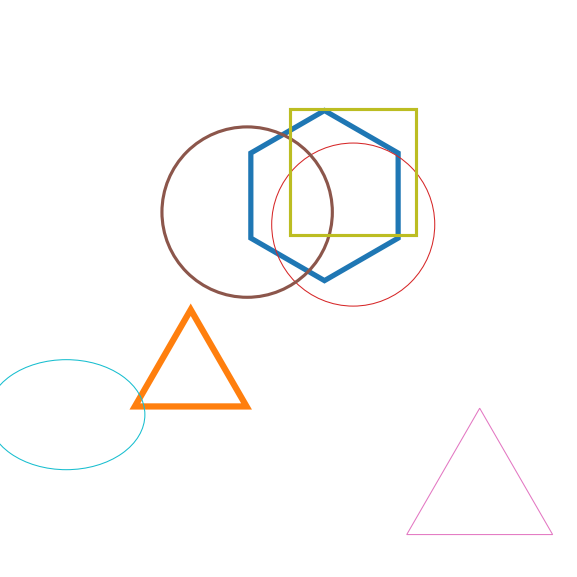[{"shape": "hexagon", "thickness": 2.5, "radius": 0.74, "center": [0.562, 0.66]}, {"shape": "triangle", "thickness": 3, "radius": 0.56, "center": [0.33, 0.351]}, {"shape": "circle", "thickness": 0.5, "radius": 0.71, "center": [0.612, 0.61]}, {"shape": "circle", "thickness": 1.5, "radius": 0.74, "center": [0.428, 0.632]}, {"shape": "triangle", "thickness": 0.5, "radius": 0.73, "center": [0.831, 0.146]}, {"shape": "square", "thickness": 1.5, "radius": 0.55, "center": [0.611, 0.701]}, {"shape": "oval", "thickness": 0.5, "radius": 0.68, "center": [0.115, 0.281]}]